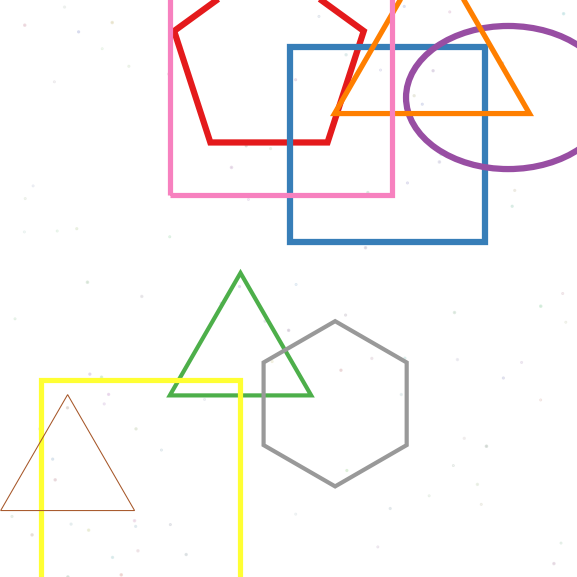[{"shape": "pentagon", "thickness": 3, "radius": 0.86, "center": [0.466, 0.892]}, {"shape": "square", "thickness": 3, "radius": 0.84, "center": [0.671, 0.748]}, {"shape": "triangle", "thickness": 2, "radius": 0.71, "center": [0.416, 0.385]}, {"shape": "oval", "thickness": 3, "radius": 0.88, "center": [0.88, 0.83]}, {"shape": "triangle", "thickness": 2.5, "radius": 0.97, "center": [0.748, 0.9]}, {"shape": "square", "thickness": 2.5, "radius": 0.86, "center": [0.243, 0.168]}, {"shape": "triangle", "thickness": 0.5, "radius": 0.67, "center": [0.117, 0.182]}, {"shape": "square", "thickness": 2.5, "radius": 0.96, "center": [0.487, 0.853]}, {"shape": "hexagon", "thickness": 2, "radius": 0.72, "center": [0.58, 0.3]}]